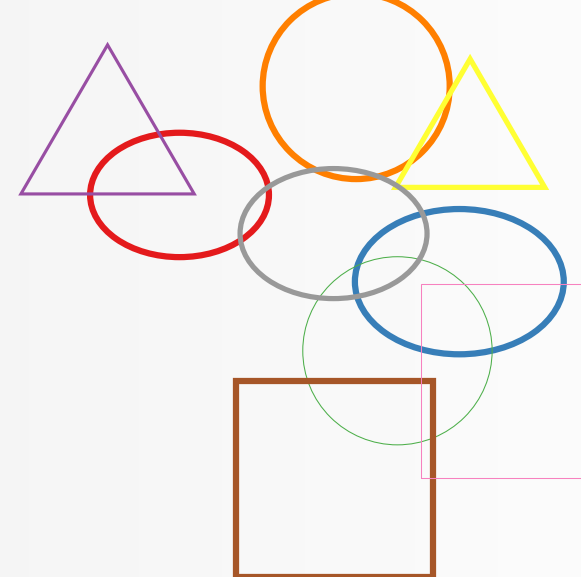[{"shape": "oval", "thickness": 3, "radius": 0.77, "center": [0.309, 0.662]}, {"shape": "oval", "thickness": 3, "radius": 0.9, "center": [0.79, 0.511]}, {"shape": "circle", "thickness": 0.5, "radius": 0.81, "center": [0.684, 0.392]}, {"shape": "triangle", "thickness": 1.5, "radius": 0.86, "center": [0.185, 0.749]}, {"shape": "circle", "thickness": 3, "radius": 0.8, "center": [0.613, 0.85]}, {"shape": "triangle", "thickness": 2.5, "radius": 0.74, "center": [0.809, 0.749]}, {"shape": "square", "thickness": 3, "radius": 0.85, "center": [0.576, 0.17]}, {"shape": "square", "thickness": 0.5, "radius": 0.84, "center": [0.892, 0.34]}, {"shape": "oval", "thickness": 2.5, "radius": 0.8, "center": [0.574, 0.595]}]